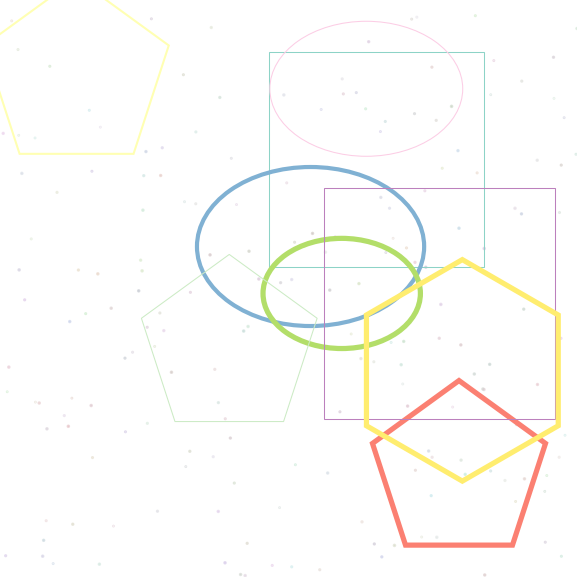[{"shape": "square", "thickness": 0.5, "radius": 0.93, "center": [0.652, 0.723]}, {"shape": "pentagon", "thickness": 1, "radius": 0.84, "center": [0.133, 0.869]}, {"shape": "pentagon", "thickness": 2.5, "radius": 0.79, "center": [0.795, 0.183]}, {"shape": "oval", "thickness": 2, "radius": 0.98, "center": [0.538, 0.572]}, {"shape": "oval", "thickness": 2.5, "radius": 0.68, "center": [0.592, 0.491]}, {"shape": "oval", "thickness": 0.5, "radius": 0.84, "center": [0.634, 0.845]}, {"shape": "square", "thickness": 0.5, "radius": 1.0, "center": [0.761, 0.474]}, {"shape": "pentagon", "thickness": 0.5, "radius": 0.8, "center": [0.397, 0.399]}, {"shape": "hexagon", "thickness": 2.5, "radius": 0.96, "center": [0.801, 0.358]}]